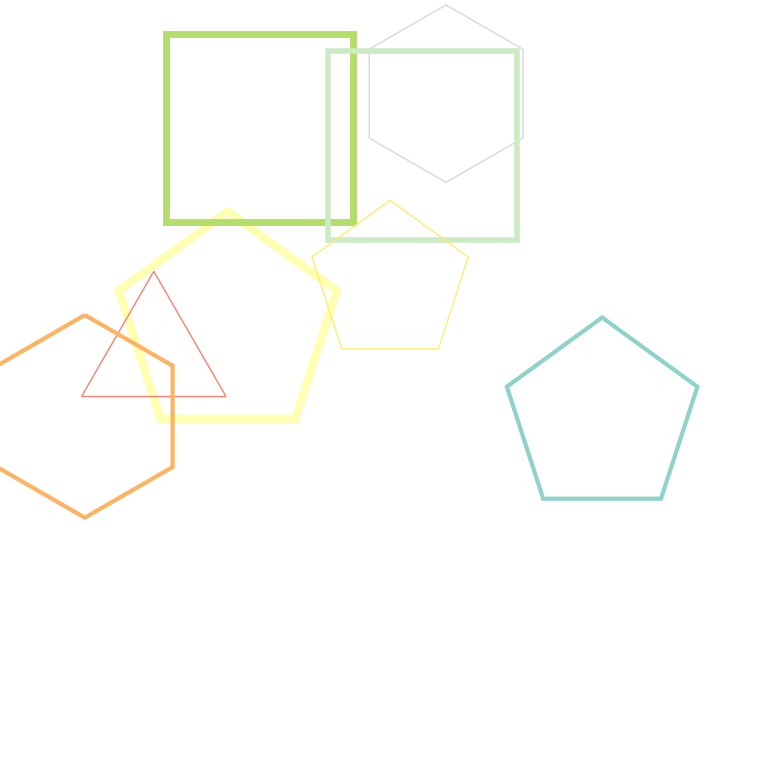[{"shape": "pentagon", "thickness": 1.5, "radius": 0.65, "center": [0.782, 0.458]}, {"shape": "pentagon", "thickness": 3, "radius": 0.74, "center": [0.296, 0.576]}, {"shape": "triangle", "thickness": 0.5, "radius": 0.54, "center": [0.2, 0.539]}, {"shape": "hexagon", "thickness": 1.5, "radius": 0.66, "center": [0.11, 0.459]}, {"shape": "square", "thickness": 2.5, "radius": 0.61, "center": [0.337, 0.834]}, {"shape": "hexagon", "thickness": 0.5, "radius": 0.58, "center": [0.579, 0.878]}, {"shape": "square", "thickness": 2, "radius": 0.61, "center": [0.549, 0.811]}, {"shape": "pentagon", "thickness": 0.5, "radius": 0.53, "center": [0.507, 0.633]}]